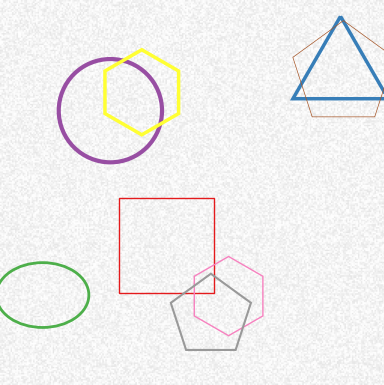[{"shape": "square", "thickness": 1, "radius": 0.62, "center": [0.431, 0.362]}, {"shape": "triangle", "thickness": 2.5, "radius": 0.71, "center": [0.884, 0.815]}, {"shape": "oval", "thickness": 2, "radius": 0.6, "center": [0.111, 0.234]}, {"shape": "circle", "thickness": 3, "radius": 0.67, "center": [0.287, 0.713]}, {"shape": "hexagon", "thickness": 2.5, "radius": 0.55, "center": [0.368, 0.76]}, {"shape": "pentagon", "thickness": 0.5, "radius": 0.69, "center": [0.892, 0.808]}, {"shape": "hexagon", "thickness": 1, "radius": 0.51, "center": [0.594, 0.231]}, {"shape": "pentagon", "thickness": 1.5, "radius": 0.55, "center": [0.548, 0.18]}]